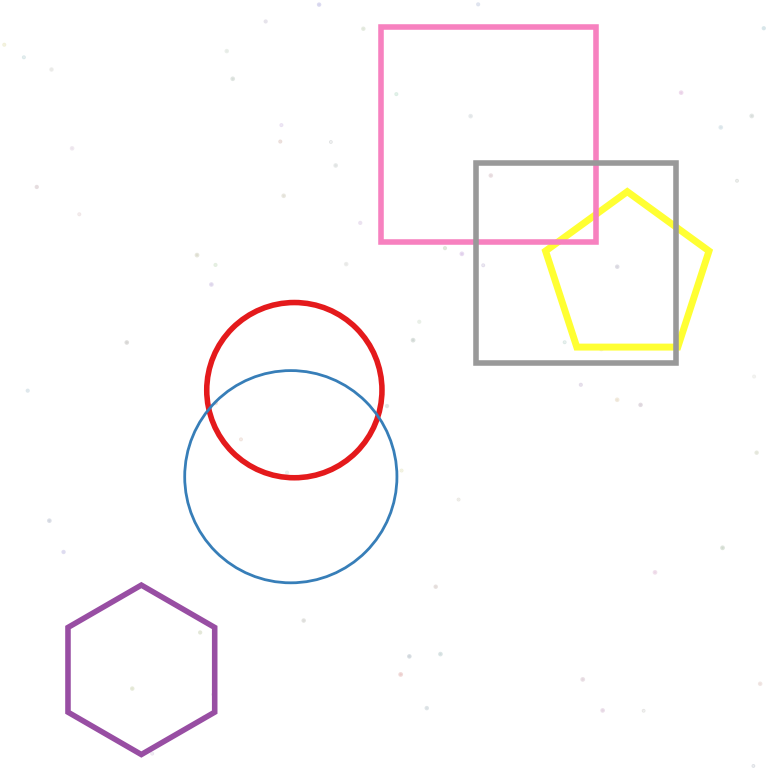[{"shape": "circle", "thickness": 2, "radius": 0.57, "center": [0.382, 0.493]}, {"shape": "circle", "thickness": 1, "radius": 0.69, "center": [0.378, 0.381]}, {"shape": "hexagon", "thickness": 2, "radius": 0.55, "center": [0.184, 0.13]}, {"shape": "pentagon", "thickness": 2.5, "radius": 0.56, "center": [0.815, 0.64]}, {"shape": "square", "thickness": 2, "radius": 0.7, "center": [0.634, 0.825]}, {"shape": "square", "thickness": 2, "radius": 0.65, "center": [0.748, 0.658]}]